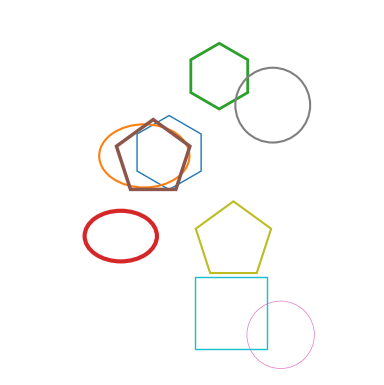[{"shape": "hexagon", "thickness": 1, "radius": 0.48, "center": [0.439, 0.604]}, {"shape": "oval", "thickness": 1.5, "radius": 0.59, "center": [0.375, 0.595]}, {"shape": "hexagon", "thickness": 2, "radius": 0.43, "center": [0.57, 0.802]}, {"shape": "oval", "thickness": 3, "radius": 0.47, "center": [0.314, 0.387]}, {"shape": "pentagon", "thickness": 2.5, "radius": 0.5, "center": [0.398, 0.589]}, {"shape": "circle", "thickness": 0.5, "radius": 0.44, "center": [0.729, 0.13]}, {"shape": "circle", "thickness": 1.5, "radius": 0.49, "center": [0.708, 0.727]}, {"shape": "pentagon", "thickness": 1.5, "radius": 0.51, "center": [0.606, 0.374]}, {"shape": "square", "thickness": 1, "radius": 0.46, "center": [0.6, 0.187]}]